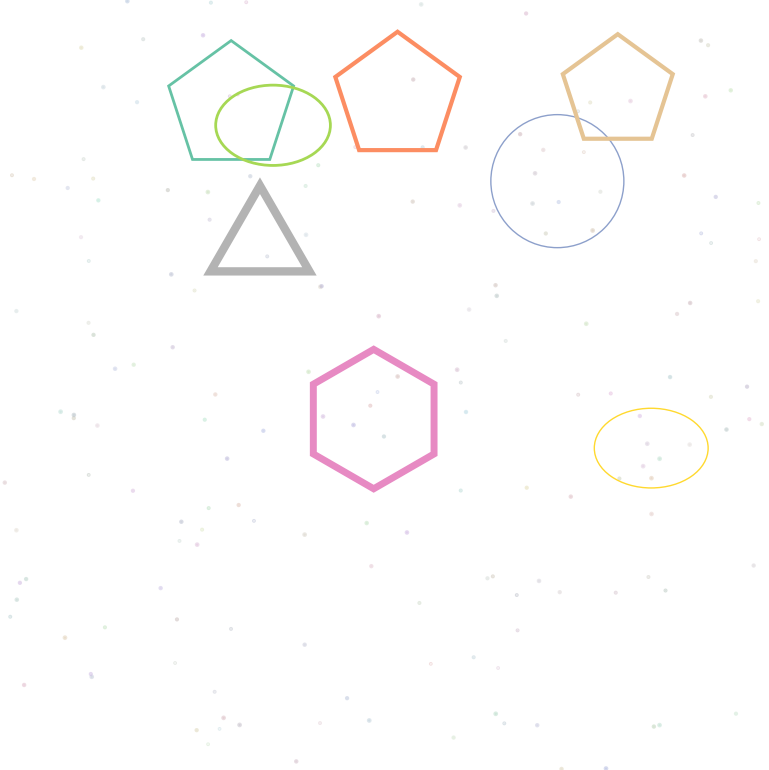[{"shape": "pentagon", "thickness": 1, "radius": 0.43, "center": [0.3, 0.862]}, {"shape": "pentagon", "thickness": 1.5, "radius": 0.42, "center": [0.516, 0.874]}, {"shape": "circle", "thickness": 0.5, "radius": 0.43, "center": [0.724, 0.765]}, {"shape": "hexagon", "thickness": 2.5, "radius": 0.45, "center": [0.485, 0.456]}, {"shape": "oval", "thickness": 1, "radius": 0.37, "center": [0.355, 0.837]}, {"shape": "oval", "thickness": 0.5, "radius": 0.37, "center": [0.846, 0.418]}, {"shape": "pentagon", "thickness": 1.5, "radius": 0.38, "center": [0.802, 0.881]}, {"shape": "triangle", "thickness": 3, "radius": 0.37, "center": [0.338, 0.685]}]